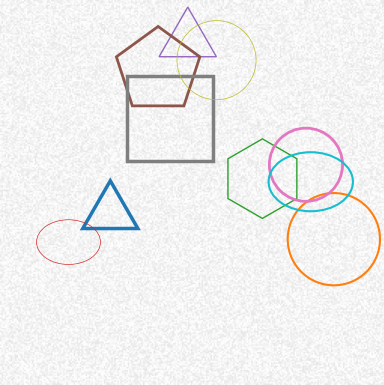[{"shape": "triangle", "thickness": 2.5, "radius": 0.41, "center": [0.287, 0.448]}, {"shape": "circle", "thickness": 1.5, "radius": 0.6, "center": [0.867, 0.379]}, {"shape": "hexagon", "thickness": 1, "radius": 0.52, "center": [0.682, 0.536]}, {"shape": "oval", "thickness": 0.5, "radius": 0.42, "center": [0.178, 0.371]}, {"shape": "triangle", "thickness": 1, "radius": 0.43, "center": [0.488, 0.896]}, {"shape": "pentagon", "thickness": 2, "radius": 0.57, "center": [0.411, 0.817]}, {"shape": "circle", "thickness": 2, "radius": 0.48, "center": [0.795, 0.572]}, {"shape": "square", "thickness": 2.5, "radius": 0.56, "center": [0.441, 0.692]}, {"shape": "circle", "thickness": 0.5, "radius": 0.51, "center": [0.562, 0.844]}, {"shape": "oval", "thickness": 1.5, "radius": 0.55, "center": [0.807, 0.528]}]